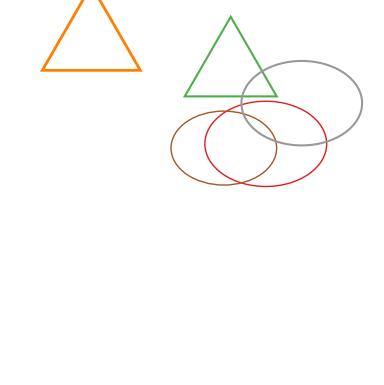[{"shape": "oval", "thickness": 1, "radius": 0.79, "center": [0.69, 0.626]}, {"shape": "triangle", "thickness": 1.5, "radius": 0.69, "center": [0.599, 0.819]}, {"shape": "triangle", "thickness": 2, "radius": 0.73, "center": [0.237, 0.891]}, {"shape": "oval", "thickness": 1, "radius": 0.69, "center": [0.581, 0.615]}, {"shape": "oval", "thickness": 1.5, "radius": 0.78, "center": [0.784, 0.732]}]